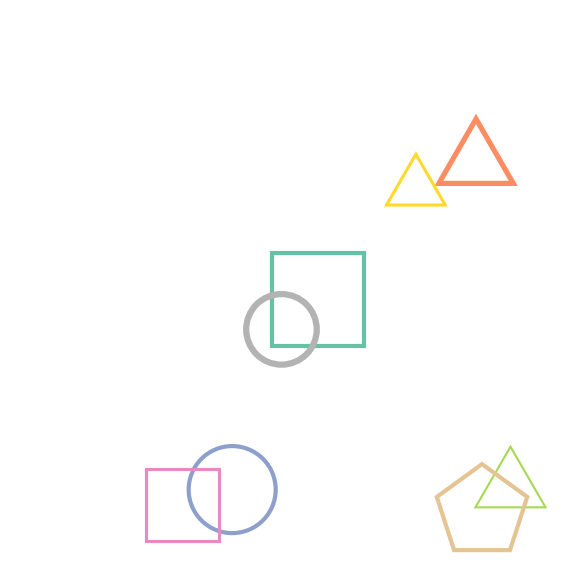[{"shape": "square", "thickness": 2, "radius": 0.4, "center": [0.55, 0.48]}, {"shape": "triangle", "thickness": 2.5, "radius": 0.37, "center": [0.824, 0.719]}, {"shape": "circle", "thickness": 2, "radius": 0.38, "center": [0.402, 0.151]}, {"shape": "square", "thickness": 1.5, "radius": 0.31, "center": [0.316, 0.125]}, {"shape": "triangle", "thickness": 1, "radius": 0.35, "center": [0.884, 0.156]}, {"shape": "triangle", "thickness": 1.5, "radius": 0.29, "center": [0.72, 0.673]}, {"shape": "pentagon", "thickness": 2, "radius": 0.41, "center": [0.835, 0.113]}, {"shape": "circle", "thickness": 3, "radius": 0.31, "center": [0.487, 0.429]}]